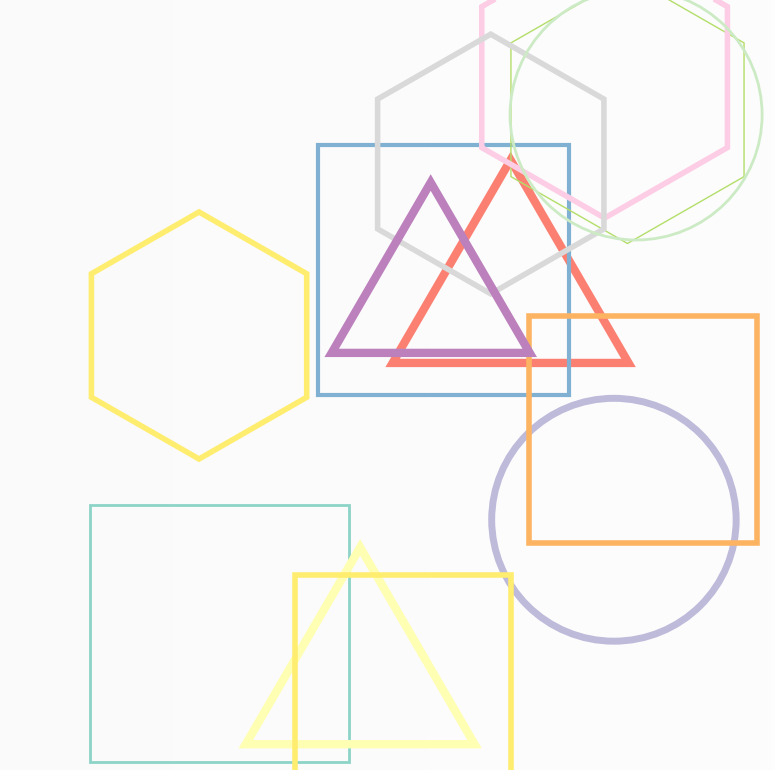[{"shape": "square", "thickness": 1, "radius": 0.83, "center": [0.283, 0.177]}, {"shape": "triangle", "thickness": 3, "radius": 0.85, "center": [0.465, 0.119]}, {"shape": "circle", "thickness": 2.5, "radius": 0.79, "center": [0.792, 0.325]}, {"shape": "triangle", "thickness": 3, "radius": 0.88, "center": [0.659, 0.617]}, {"shape": "square", "thickness": 1.5, "radius": 0.81, "center": [0.572, 0.649]}, {"shape": "square", "thickness": 2, "radius": 0.74, "center": [0.83, 0.443]}, {"shape": "hexagon", "thickness": 0.5, "radius": 0.87, "center": [0.81, 0.857]}, {"shape": "hexagon", "thickness": 2, "radius": 0.92, "center": [0.78, 0.9]}, {"shape": "hexagon", "thickness": 2, "radius": 0.84, "center": [0.633, 0.787]}, {"shape": "triangle", "thickness": 3, "radius": 0.74, "center": [0.556, 0.615]}, {"shape": "circle", "thickness": 1, "radius": 0.81, "center": [0.821, 0.851]}, {"shape": "square", "thickness": 2, "radius": 0.7, "center": [0.52, 0.114]}, {"shape": "hexagon", "thickness": 2, "radius": 0.8, "center": [0.257, 0.564]}]